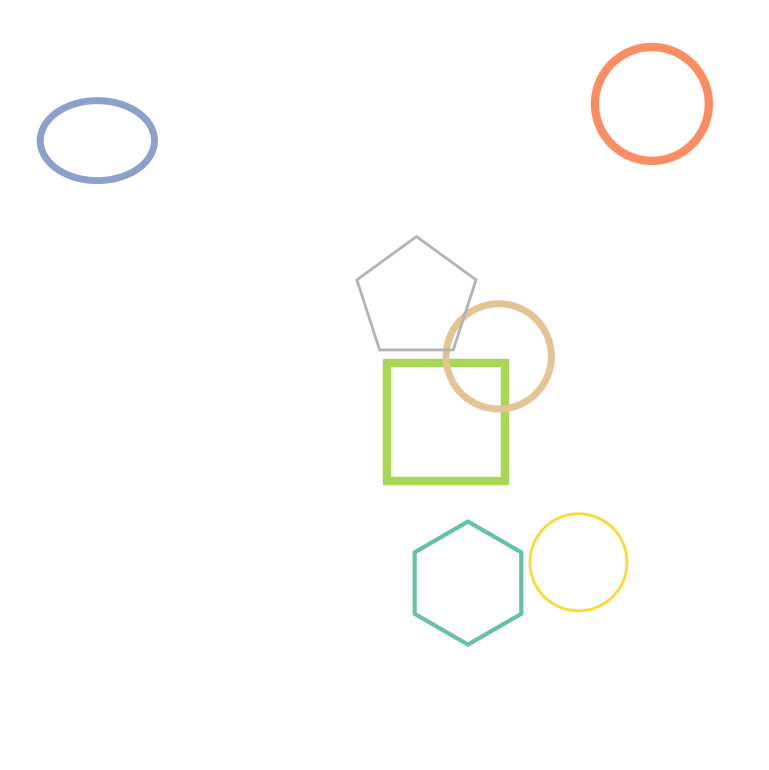[{"shape": "hexagon", "thickness": 1.5, "radius": 0.4, "center": [0.608, 0.243]}, {"shape": "circle", "thickness": 3, "radius": 0.37, "center": [0.847, 0.865]}, {"shape": "oval", "thickness": 2.5, "radius": 0.37, "center": [0.126, 0.817]}, {"shape": "square", "thickness": 3, "radius": 0.38, "center": [0.579, 0.452]}, {"shape": "circle", "thickness": 1, "radius": 0.32, "center": [0.751, 0.27]}, {"shape": "circle", "thickness": 2.5, "radius": 0.34, "center": [0.648, 0.537]}, {"shape": "pentagon", "thickness": 1, "radius": 0.41, "center": [0.541, 0.611]}]